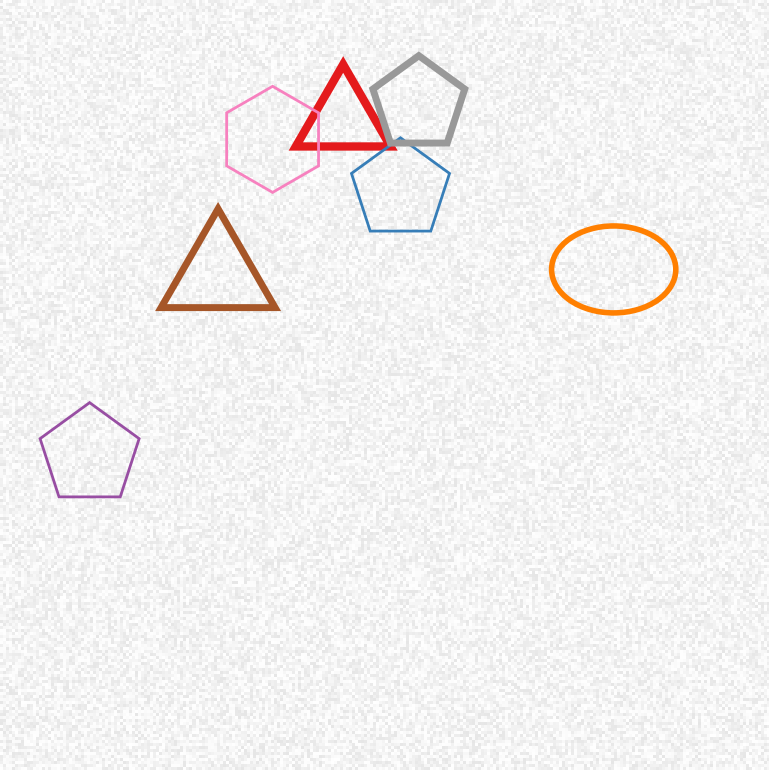[{"shape": "triangle", "thickness": 3, "radius": 0.36, "center": [0.446, 0.845]}, {"shape": "pentagon", "thickness": 1, "radius": 0.33, "center": [0.52, 0.754]}, {"shape": "pentagon", "thickness": 1, "radius": 0.34, "center": [0.116, 0.409]}, {"shape": "oval", "thickness": 2, "radius": 0.4, "center": [0.797, 0.65]}, {"shape": "triangle", "thickness": 2.5, "radius": 0.43, "center": [0.283, 0.643]}, {"shape": "hexagon", "thickness": 1, "radius": 0.34, "center": [0.354, 0.819]}, {"shape": "pentagon", "thickness": 2.5, "radius": 0.31, "center": [0.544, 0.865]}]